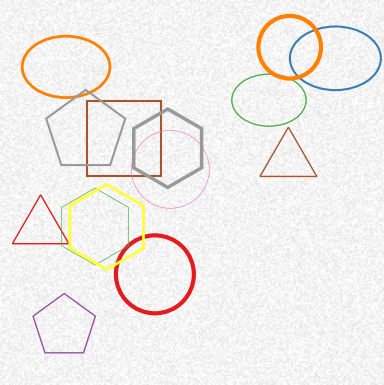[{"shape": "triangle", "thickness": 1, "radius": 0.42, "center": [0.106, 0.409]}, {"shape": "circle", "thickness": 3, "radius": 0.51, "center": [0.402, 0.287]}, {"shape": "oval", "thickness": 1.5, "radius": 0.59, "center": [0.871, 0.849]}, {"shape": "oval", "thickness": 1, "radius": 0.48, "center": [0.699, 0.74]}, {"shape": "hexagon", "thickness": 0.5, "radius": 0.5, "center": [0.247, 0.412]}, {"shape": "pentagon", "thickness": 1, "radius": 0.43, "center": [0.167, 0.152]}, {"shape": "circle", "thickness": 3, "radius": 0.41, "center": [0.752, 0.877]}, {"shape": "oval", "thickness": 2, "radius": 0.57, "center": [0.172, 0.826]}, {"shape": "hexagon", "thickness": 2, "radius": 0.55, "center": [0.277, 0.41]}, {"shape": "square", "thickness": 1.5, "radius": 0.49, "center": [0.322, 0.64]}, {"shape": "triangle", "thickness": 1, "radius": 0.43, "center": [0.749, 0.584]}, {"shape": "circle", "thickness": 0.5, "radius": 0.51, "center": [0.443, 0.56]}, {"shape": "hexagon", "thickness": 2.5, "radius": 0.51, "center": [0.436, 0.615]}, {"shape": "pentagon", "thickness": 1.5, "radius": 0.54, "center": [0.223, 0.659]}]